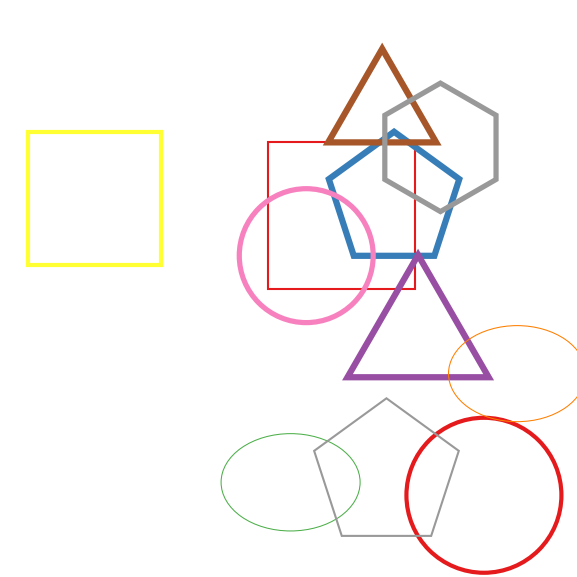[{"shape": "circle", "thickness": 2, "radius": 0.67, "center": [0.838, 0.142]}, {"shape": "square", "thickness": 1, "radius": 0.64, "center": [0.592, 0.626]}, {"shape": "pentagon", "thickness": 3, "radius": 0.59, "center": [0.682, 0.652]}, {"shape": "oval", "thickness": 0.5, "radius": 0.6, "center": [0.503, 0.164]}, {"shape": "triangle", "thickness": 3, "radius": 0.71, "center": [0.724, 0.416]}, {"shape": "oval", "thickness": 0.5, "radius": 0.59, "center": [0.895, 0.352]}, {"shape": "square", "thickness": 2, "radius": 0.58, "center": [0.164, 0.655]}, {"shape": "triangle", "thickness": 3, "radius": 0.54, "center": [0.662, 0.807]}, {"shape": "circle", "thickness": 2.5, "radius": 0.58, "center": [0.53, 0.556]}, {"shape": "pentagon", "thickness": 1, "radius": 0.66, "center": [0.669, 0.178]}, {"shape": "hexagon", "thickness": 2.5, "radius": 0.56, "center": [0.763, 0.744]}]